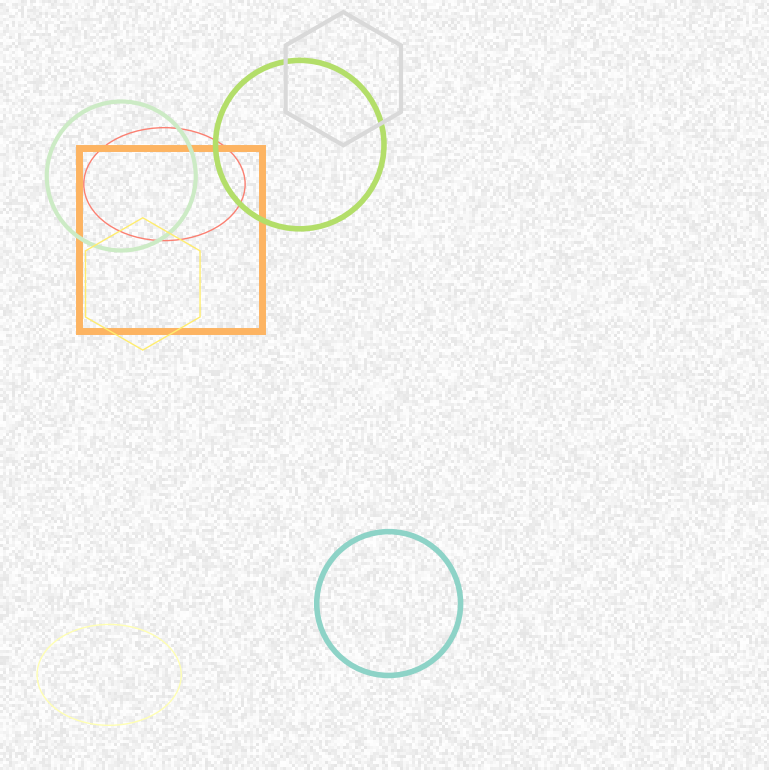[{"shape": "circle", "thickness": 2, "radius": 0.47, "center": [0.505, 0.216]}, {"shape": "oval", "thickness": 0.5, "radius": 0.47, "center": [0.142, 0.124]}, {"shape": "oval", "thickness": 0.5, "radius": 0.52, "center": [0.214, 0.761]}, {"shape": "square", "thickness": 2.5, "radius": 0.59, "center": [0.221, 0.689]}, {"shape": "circle", "thickness": 2, "radius": 0.55, "center": [0.389, 0.812]}, {"shape": "hexagon", "thickness": 1.5, "radius": 0.43, "center": [0.446, 0.898]}, {"shape": "circle", "thickness": 1.5, "radius": 0.48, "center": [0.157, 0.771]}, {"shape": "hexagon", "thickness": 0.5, "radius": 0.43, "center": [0.185, 0.631]}]